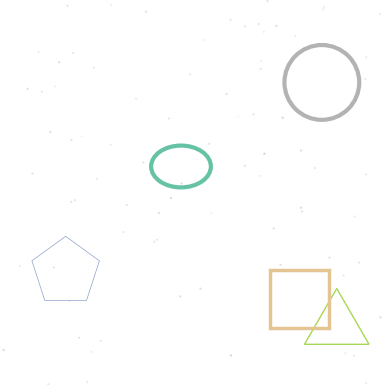[{"shape": "oval", "thickness": 3, "radius": 0.39, "center": [0.47, 0.568]}, {"shape": "pentagon", "thickness": 0.5, "radius": 0.46, "center": [0.171, 0.294]}, {"shape": "triangle", "thickness": 1, "radius": 0.48, "center": [0.875, 0.154]}, {"shape": "square", "thickness": 2.5, "radius": 0.38, "center": [0.778, 0.223]}, {"shape": "circle", "thickness": 3, "radius": 0.49, "center": [0.836, 0.786]}]